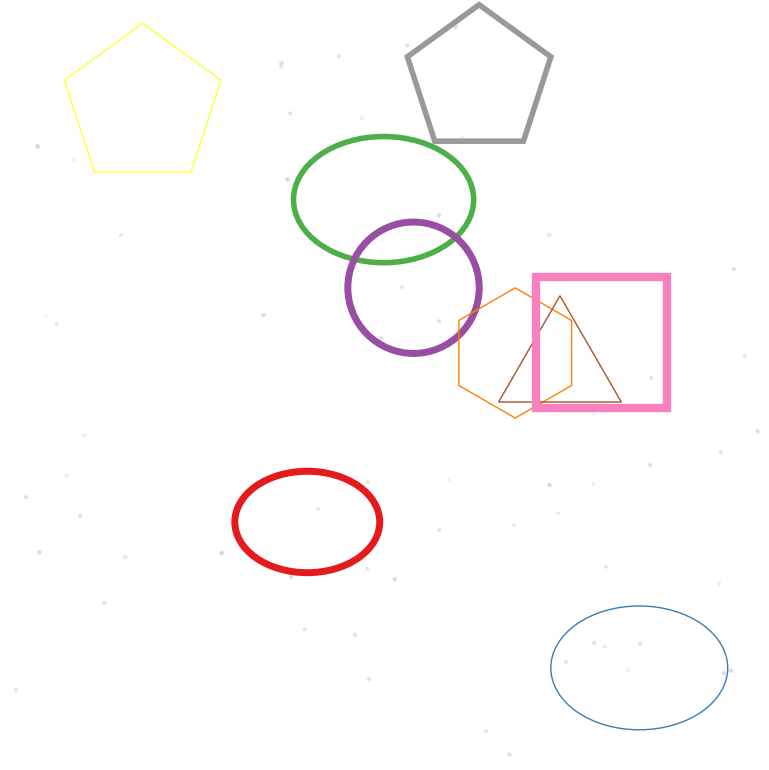[{"shape": "oval", "thickness": 2.5, "radius": 0.47, "center": [0.399, 0.322]}, {"shape": "oval", "thickness": 0.5, "radius": 0.57, "center": [0.83, 0.133]}, {"shape": "oval", "thickness": 2, "radius": 0.59, "center": [0.498, 0.741]}, {"shape": "circle", "thickness": 2.5, "radius": 0.43, "center": [0.537, 0.626]}, {"shape": "hexagon", "thickness": 0.5, "radius": 0.42, "center": [0.669, 0.542]}, {"shape": "pentagon", "thickness": 0.5, "radius": 0.53, "center": [0.185, 0.863]}, {"shape": "triangle", "thickness": 0.5, "radius": 0.46, "center": [0.727, 0.524]}, {"shape": "square", "thickness": 3, "radius": 0.42, "center": [0.781, 0.555]}, {"shape": "pentagon", "thickness": 2, "radius": 0.49, "center": [0.622, 0.896]}]